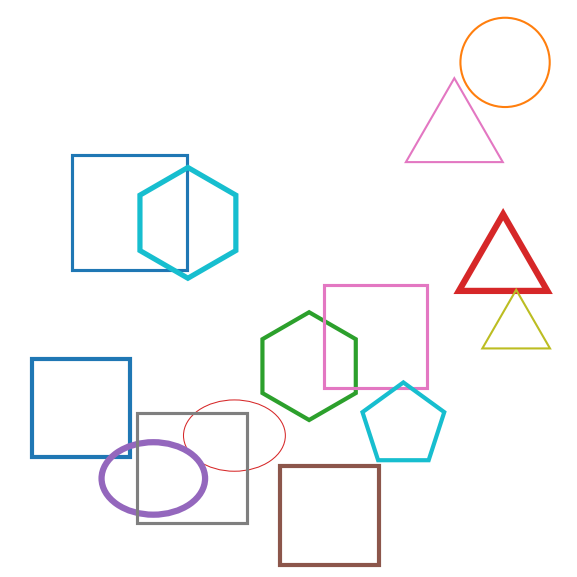[{"shape": "square", "thickness": 1.5, "radius": 0.5, "center": [0.224, 0.631]}, {"shape": "square", "thickness": 2, "radius": 0.43, "center": [0.14, 0.293]}, {"shape": "circle", "thickness": 1, "radius": 0.39, "center": [0.875, 0.891]}, {"shape": "hexagon", "thickness": 2, "radius": 0.47, "center": [0.535, 0.365]}, {"shape": "oval", "thickness": 0.5, "radius": 0.44, "center": [0.406, 0.245]}, {"shape": "triangle", "thickness": 3, "radius": 0.44, "center": [0.871, 0.54]}, {"shape": "oval", "thickness": 3, "radius": 0.45, "center": [0.265, 0.171]}, {"shape": "square", "thickness": 2, "radius": 0.43, "center": [0.571, 0.107]}, {"shape": "square", "thickness": 1.5, "radius": 0.45, "center": [0.651, 0.417]}, {"shape": "triangle", "thickness": 1, "radius": 0.48, "center": [0.787, 0.767]}, {"shape": "square", "thickness": 1.5, "radius": 0.48, "center": [0.332, 0.188]}, {"shape": "triangle", "thickness": 1, "radius": 0.34, "center": [0.894, 0.43]}, {"shape": "pentagon", "thickness": 2, "radius": 0.37, "center": [0.698, 0.262]}, {"shape": "hexagon", "thickness": 2.5, "radius": 0.48, "center": [0.325, 0.613]}]